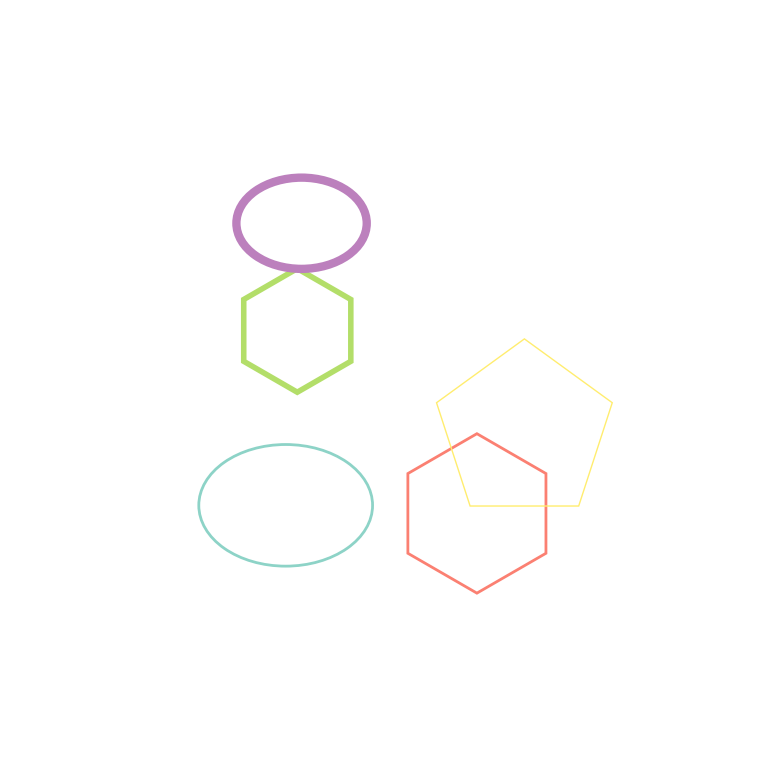[{"shape": "oval", "thickness": 1, "radius": 0.56, "center": [0.371, 0.344]}, {"shape": "hexagon", "thickness": 1, "radius": 0.52, "center": [0.619, 0.333]}, {"shape": "hexagon", "thickness": 2, "radius": 0.4, "center": [0.386, 0.571]}, {"shape": "oval", "thickness": 3, "radius": 0.42, "center": [0.392, 0.71]}, {"shape": "pentagon", "thickness": 0.5, "radius": 0.6, "center": [0.681, 0.44]}]